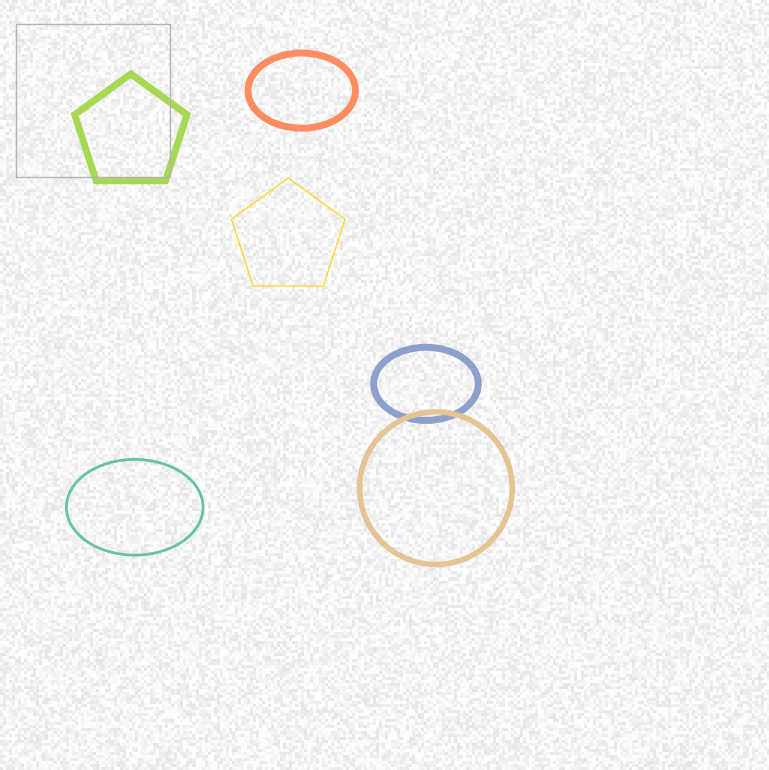[{"shape": "oval", "thickness": 1, "radius": 0.44, "center": [0.175, 0.341]}, {"shape": "oval", "thickness": 2.5, "radius": 0.35, "center": [0.392, 0.882]}, {"shape": "oval", "thickness": 2.5, "radius": 0.34, "center": [0.553, 0.502]}, {"shape": "pentagon", "thickness": 2.5, "radius": 0.38, "center": [0.17, 0.827]}, {"shape": "pentagon", "thickness": 0.5, "radius": 0.39, "center": [0.374, 0.691]}, {"shape": "circle", "thickness": 2, "radius": 0.5, "center": [0.566, 0.366]}, {"shape": "square", "thickness": 0.5, "radius": 0.5, "center": [0.121, 0.869]}]